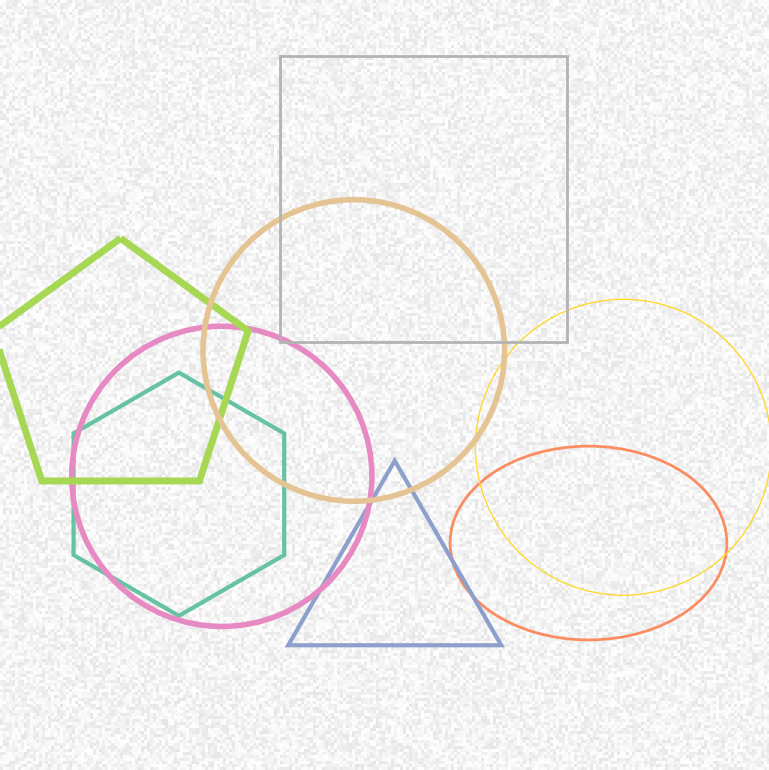[{"shape": "hexagon", "thickness": 1.5, "radius": 0.79, "center": [0.232, 0.358]}, {"shape": "oval", "thickness": 1, "radius": 0.9, "center": [0.764, 0.295]}, {"shape": "triangle", "thickness": 1.5, "radius": 0.8, "center": [0.513, 0.242]}, {"shape": "circle", "thickness": 2, "radius": 0.97, "center": [0.288, 0.381]}, {"shape": "pentagon", "thickness": 2.5, "radius": 0.87, "center": [0.157, 0.516]}, {"shape": "circle", "thickness": 0.5, "radius": 0.96, "center": [0.81, 0.419]}, {"shape": "circle", "thickness": 2, "radius": 0.98, "center": [0.46, 0.545]}, {"shape": "square", "thickness": 1, "radius": 0.93, "center": [0.55, 0.742]}]